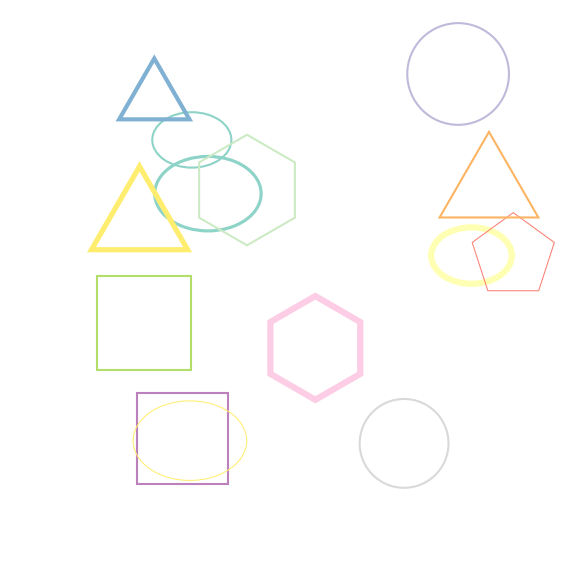[{"shape": "oval", "thickness": 1.5, "radius": 0.46, "center": [0.36, 0.664]}, {"shape": "oval", "thickness": 1, "radius": 0.34, "center": [0.332, 0.757]}, {"shape": "oval", "thickness": 3, "radius": 0.35, "center": [0.816, 0.557]}, {"shape": "circle", "thickness": 1, "radius": 0.44, "center": [0.793, 0.871]}, {"shape": "pentagon", "thickness": 0.5, "radius": 0.37, "center": [0.889, 0.556]}, {"shape": "triangle", "thickness": 2, "radius": 0.35, "center": [0.267, 0.828]}, {"shape": "triangle", "thickness": 1, "radius": 0.49, "center": [0.847, 0.672]}, {"shape": "square", "thickness": 1, "radius": 0.41, "center": [0.25, 0.44]}, {"shape": "hexagon", "thickness": 3, "radius": 0.45, "center": [0.546, 0.397]}, {"shape": "circle", "thickness": 1, "radius": 0.38, "center": [0.7, 0.231]}, {"shape": "square", "thickness": 1, "radius": 0.39, "center": [0.317, 0.24]}, {"shape": "hexagon", "thickness": 1, "radius": 0.48, "center": [0.428, 0.67]}, {"shape": "oval", "thickness": 0.5, "radius": 0.49, "center": [0.329, 0.236]}, {"shape": "triangle", "thickness": 2.5, "radius": 0.48, "center": [0.242, 0.615]}]